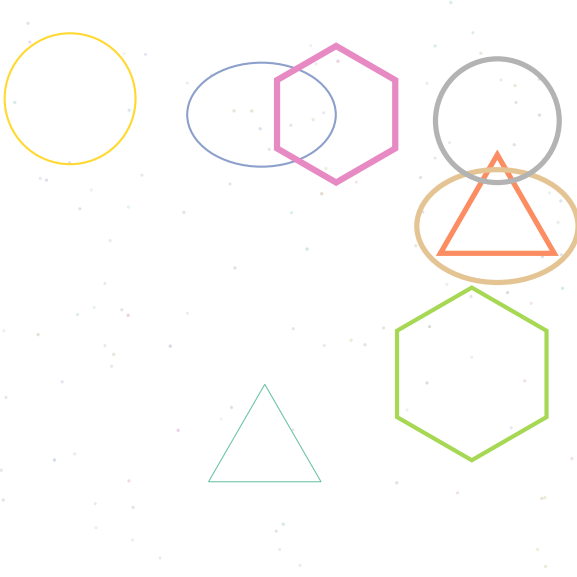[{"shape": "triangle", "thickness": 0.5, "radius": 0.56, "center": [0.458, 0.221]}, {"shape": "triangle", "thickness": 2.5, "radius": 0.57, "center": [0.861, 0.617]}, {"shape": "oval", "thickness": 1, "radius": 0.64, "center": [0.453, 0.801]}, {"shape": "hexagon", "thickness": 3, "radius": 0.59, "center": [0.582, 0.801]}, {"shape": "hexagon", "thickness": 2, "radius": 0.75, "center": [0.817, 0.352]}, {"shape": "circle", "thickness": 1, "radius": 0.57, "center": [0.121, 0.828]}, {"shape": "oval", "thickness": 2.5, "radius": 0.7, "center": [0.861, 0.608]}, {"shape": "circle", "thickness": 2.5, "radius": 0.54, "center": [0.861, 0.79]}]